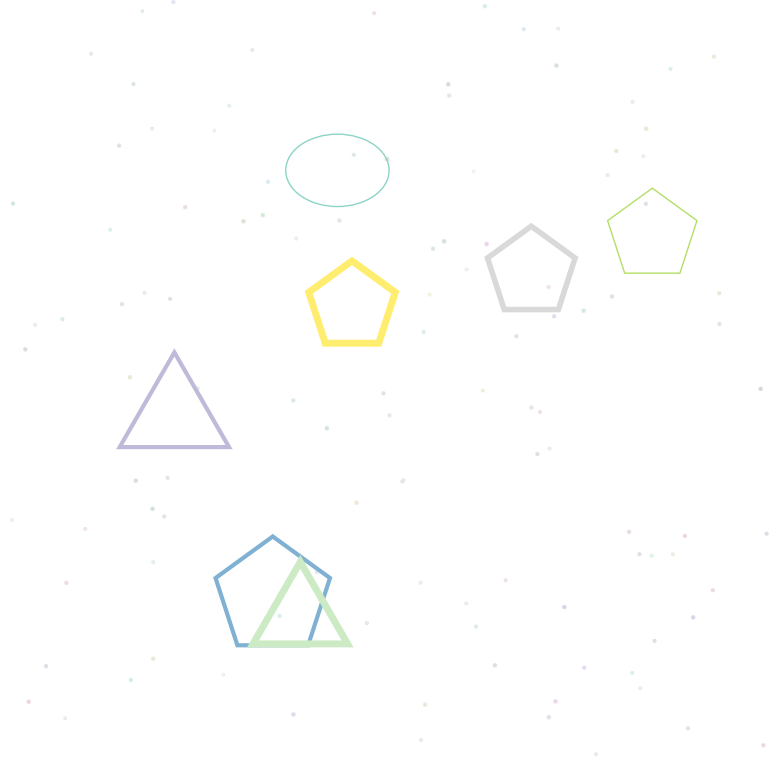[{"shape": "oval", "thickness": 0.5, "radius": 0.34, "center": [0.438, 0.779]}, {"shape": "triangle", "thickness": 1.5, "radius": 0.41, "center": [0.226, 0.46]}, {"shape": "pentagon", "thickness": 1.5, "radius": 0.39, "center": [0.354, 0.225]}, {"shape": "pentagon", "thickness": 0.5, "radius": 0.31, "center": [0.847, 0.695]}, {"shape": "pentagon", "thickness": 2, "radius": 0.3, "center": [0.69, 0.646]}, {"shape": "triangle", "thickness": 2.5, "radius": 0.35, "center": [0.39, 0.199]}, {"shape": "pentagon", "thickness": 2.5, "radius": 0.3, "center": [0.457, 0.602]}]